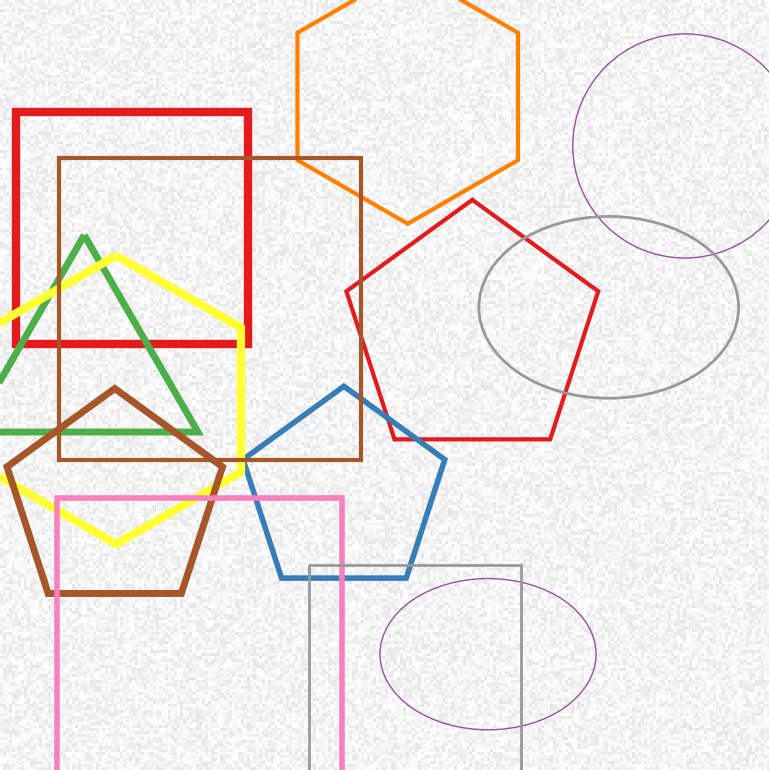[{"shape": "square", "thickness": 3, "radius": 0.75, "center": [0.171, 0.704]}, {"shape": "pentagon", "thickness": 1.5, "radius": 0.86, "center": [0.613, 0.569]}, {"shape": "pentagon", "thickness": 2, "radius": 0.69, "center": [0.447, 0.361]}, {"shape": "triangle", "thickness": 2.5, "radius": 0.85, "center": [0.109, 0.524]}, {"shape": "circle", "thickness": 0.5, "radius": 0.73, "center": [0.889, 0.81]}, {"shape": "oval", "thickness": 0.5, "radius": 0.7, "center": [0.634, 0.15]}, {"shape": "hexagon", "thickness": 1.5, "radius": 0.83, "center": [0.53, 0.875]}, {"shape": "hexagon", "thickness": 3, "radius": 0.94, "center": [0.151, 0.481]}, {"shape": "pentagon", "thickness": 2.5, "radius": 0.74, "center": [0.149, 0.348]}, {"shape": "square", "thickness": 1.5, "radius": 0.98, "center": [0.273, 0.598]}, {"shape": "square", "thickness": 2, "radius": 0.92, "center": [0.259, 0.168]}, {"shape": "oval", "thickness": 1, "radius": 0.84, "center": [0.791, 0.601]}, {"shape": "square", "thickness": 1, "radius": 0.69, "center": [0.539, 0.129]}]